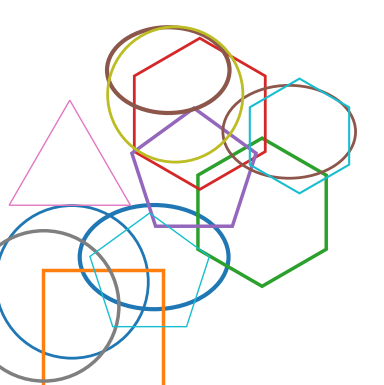[{"shape": "circle", "thickness": 2, "radius": 0.99, "center": [0.187, 0.268]}, {"shape": "oval", "thickness": 3, "radius": 0.97, "center": [0.4, 0.332]}, {"shape": "square", "thickness": 2.5, "radius": 0.78, "center": [0.267, 0.144]}, {"shape": "hexagon", "thickness": 2.5, "radius": 0.96, "center": [0.681, 0.449]}, {"shape": "hexagon", "thickness": 2, "radius": 0.98, "center": [0.519, 0.704]}, {"shape": "pentagon", "thickness": 2.5, "radius": 0.85, "center": [0.504, 0.55]}, {"shape": "oval", "thickness": 2, "radius": 0.86, "center": [0.751, 0.658]}, {"shape": "oval", "thickness": 3, "radius": 0.8, "center": [0.437, 0.818]}, {"shape": "triangle", "thickness": 1, "radius": 0.91, "center": [0.181, 0.558]}, {"shape": "circle", "thickness": 2.5, "radius": 0.98, "center": [0.114, 0.205]}, {"shape": "circle", "thickness": 2, "radius": 0.88, "center": [0.455, 0.755]}, {"shape": "hexagon", "thickness": 1.5, "radius": 0.74, "center": [0.778, 0.647]}, {"shape": "pentagon", "thickness": 1, "radius": 0.82, "center": [0.389, 0.283]}]